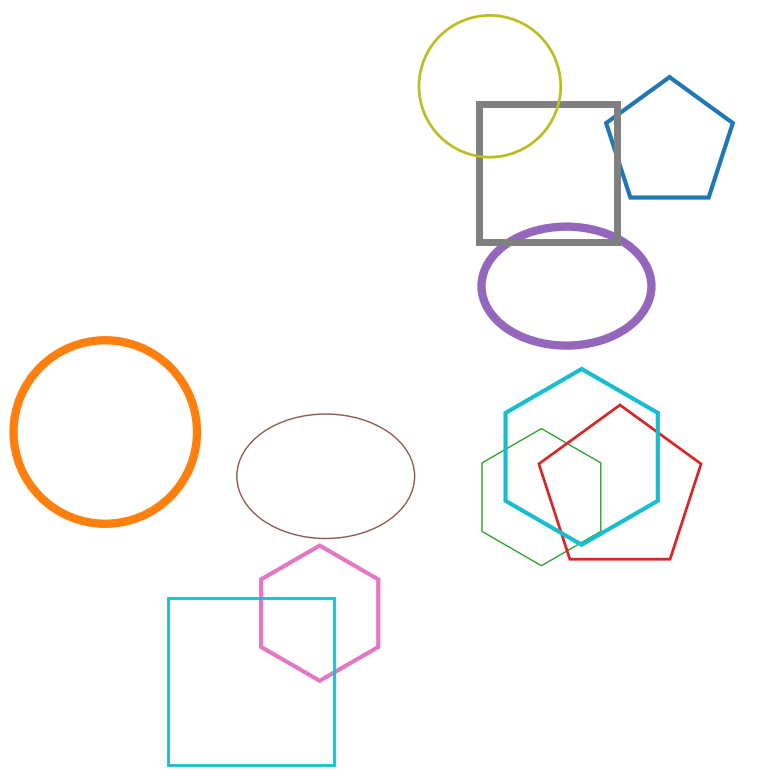[{"shape": "pentagon", "thickness": 1.5, "radius": 0.43, "center": [0.869, 0.813]}, {"shape": "circle", "thickness": 3, "radius": 0.6, "center": [0.137, 0.439]}, {"shape": "hexagon", "thickness": 0.5, "radius": 0.45, "center": [0.703, 0.354]}, {"shape": "pentagon", "thickness": 1, "radius": 0.55, "center": [0.805, 0.363]}, {"shape": "oval", "thickness": 3, "radius": 0.55, "center": [0.736, 0.628]}, {"shape": "oval", "thickness": 0.5, "radius": 0.58, "center": [0.423, 0.381]}, {"shape": "hexagon", "thickness": 1.5, "radius": 0.44, "center": [0.415, 0.204]}, {"shape": "square", "thickness": 2.5, "radius": 0.45, "center": [0.712, 0.775]}, {"shape": "circle", "thickness": 1, "radius": 0.46, "center": [0.636, 0.888]}, {"shape": "hexagon", "thickness": 1.5, "radius": 0.57, "center": [0.755, 0.407]}, {"shape": "square", "thickness": 1, "radius": 0.54, "center": [0.326, 0.115]}]